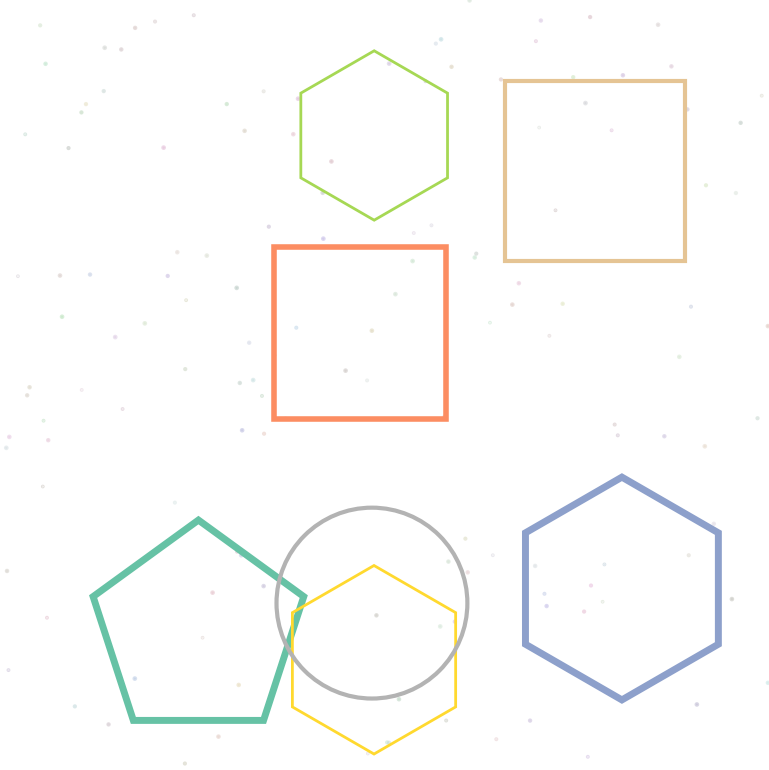[{"shape": "pentagon", "thickness": 2.5, "radius": 0.72, "center": [0.258, 0.181]}, {"shape": "square", "thickness": 2, "radius": 0.56, "center": [0.467, 0.567]}, {"shape": "hexagon", "thickness": 2.5, "radius": 0.72, "center": [0.808, 0.236]}, {"shape": "hexagon", "thickness": 1, "radius": 0.55, "center": [0.486, 0.824]}, {"shape": "hexagon", "thickness": 1, "radius": 0.61, "center": [0.486, 0.143]}, {"shape": "square", "thickness": 1.5, "radius": 0.58, "center": [0.772, 0.778]}, {"shape": "circle", "thickness": 1.5, "radius": 0.62, "center": [0.483, 0.217]}]